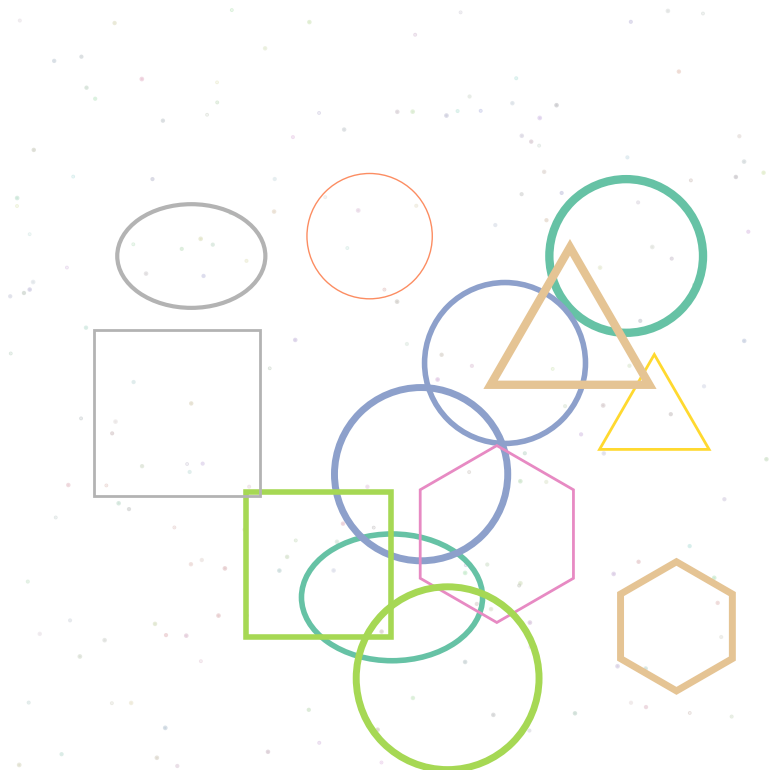[{"shape": "circle", "thickness": 3, "radius": 0.5, "center": [0.813, 0.668]}, {"shape": "oval", "thickness": 2, "radius": 0.59, "center": [0.509, 0.224]}, {"shape": "circle", "thickness": 0.5, "radius": 0.41, "center": [0.48, 0.693]}, {"shape": "circle", "thickness": 2.5, "radius": 0.56, "center": [0.547, 0.384]}, {"shape": "circle", "thickness": 2, "radius": 0.52, "center": [0.656, 0.529]}, {"shape": "hexagon", "thickness": 1, "radius": 0.57, "center": [0.645, 0.306]}, {"shape": "square", "thickness": 2, "radius": 0.47, "center": [0.413, 0.267]}, {"shape": "circle", "thickness": 2.5, "radius": 0.59, "center": [0.581, 0.119]}, {"shape": "triangle", "thickness": 1, "radius": 0.41, "center": [0.85, 0.457]}, {"shape": "hexagon", "thickness": 2.5, "radius": 0.42, "center": [0.879, 0.187]}, {"shape": "triangle", "thickness": 3, "radius": 0.6, "center": [0.74, 0.56]}, {"shape": "square", "thickness": 1, "radius": 0.54, "center": [0.23, 0.464]}, {"shape": "oval", "thickness": 1.5, "radius": 0.48, "center": [0.248, 0.667]}]